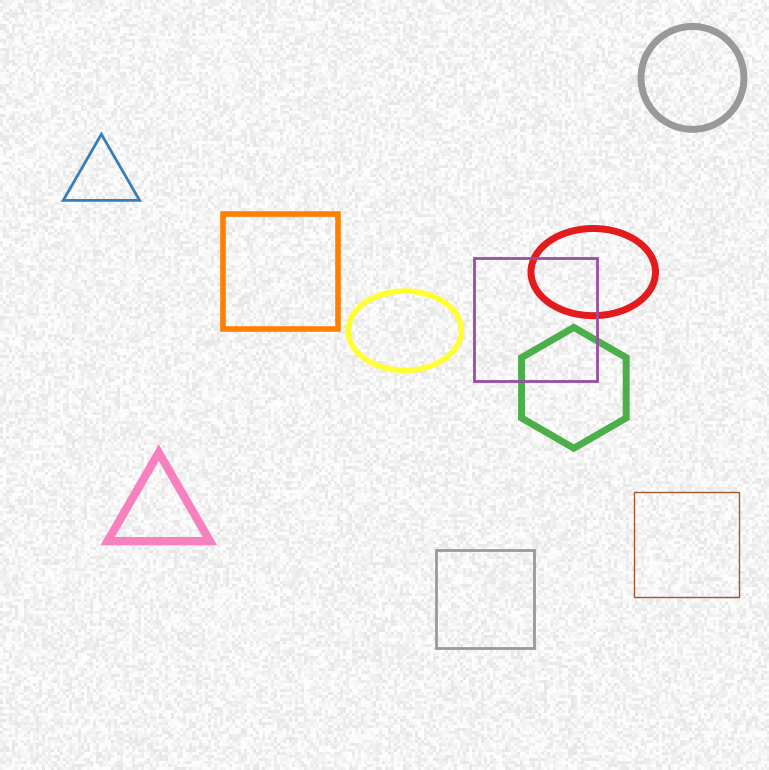[{"shape": "oval", "thickness": 2.5, "radius": 0.4, "center": [0.77, 0.647]}, {"shape": "triangle", "thickness": 1, "radius": 0.29, "center": [0.132, 0.768]}, {"shape": "hexagon", "thickness": 2.5, "radius": 0.39, "center": [0.745, 0.496]}, {"shape": "square", "thickness": 1, "radius": 0.4, "center": [0.695, 0.585]}, {"shape": "square", "thickness": 2, "radius": 0.37, "center": [0.364, 0.647]}, {"shape": "oval", "thickness": 2, "radius": 0.37, "center": [0.526, 0.571]}, {"shape": "square", "thickness": 0.5, "radius": 0.34, "center": [0.892, 0.293]}, {"shape": "triangle", "thickness": 3, "radius": 0.38, "center": [0.206, 0.336]}, {"shape": "square", "thickness": 1, "radius": 0.32, "center": [0.63, 0.223]}, {"shape": "circle", "thickness": 2.5, "radius": 0.33, "center": [0.899, 0.899]}]